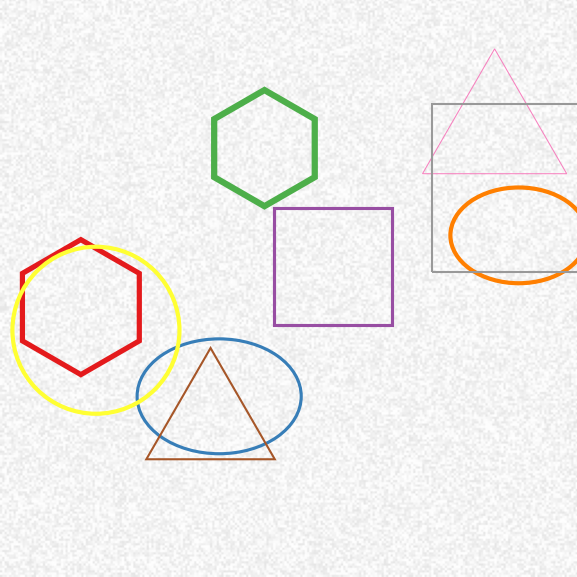[{"shape": "hexagon", "thickness": 2.5, "radius": 0.58, "center": [0.14, 0.467]}, {"shape": "oval", "thickness": 1.5, "radius": 0.71, "center": [0.38, 0.313]}, {"shape": "hexagon", "thickness": 3, "radius": 0.5, "center": [0.458, 0.743]}, {"shape": "square", "thickness": 1.5, "radius": 0.51, "center": [0.577, 0.538]}, {"shape": "oval", "thickness": 2, "radius": 0.59, "center": [0.898, 0.592]}, {"shape": "circle", "thickness": 2, "radius": 0.72, "center": [0.166, 0.427]}, {"shape": "triangle", "thickness": 1, "radius": 0.64, "center": [0.365, 0.268]}, {"shape": "triangle", "thickness": 0.5, "radius": 0.72, "center": [0.856, 0.77]}, {"shape": "square", "thickness": 1, "radius": 0.73, "center": [0.893, 0.673]}]